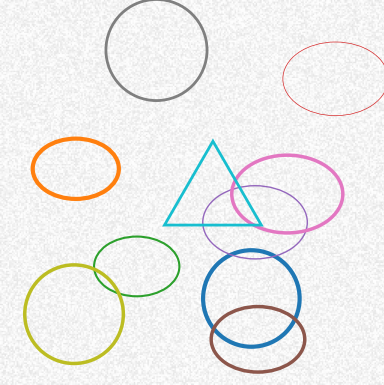[{"shape": "circle", "thickness": 3, "radius": 0.63, "center": [0.653, 0.225]}, {"shape": "oval", "thickness": 3, "radius": 0.56, "center": [0.197, 0.562]}, {"shape": "oval", "thickness": 1.5, "radius": 0.55, "center": [0.355, 0.308]}, {"shape": "oval", "thickness": 0.5, "radius": 0.68, "center": [0.871, 0.795]}, {"shape": "oval", "thickness": 1, "radius": 0.68, "center": [0.662, 0.423]}, {"shape": "oval", "thickness": 2.5, "radius": 0.61, "center": [0.67, 0.119]}, {"shape": "oval", "thickness": 2.5, "radius": 0.72, "center": [0.746, 0.496]}, {"shape": "circle", "thickness": 2, "radius": 0.66, "center": [0.406, 0.87]}, {"shape": "circle", "thickness": 2.5, "radius": 0.64, "center": [0.192, 0.184]}, {"shape": "triangle", "thickness": 2, "radius": 0.73, "center": [0.553, 0.488]}]